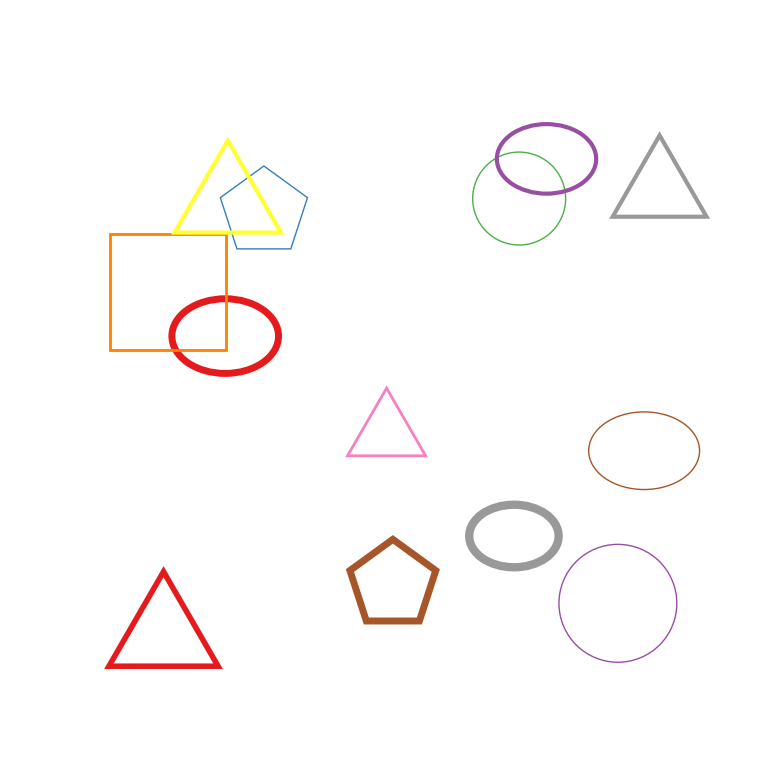[{"shape": "triangle", "thickness": 2, "radius": 0.41, "center": [0.212, 0.176]}, {"shape": "oval", "thickness": 2.5, "radius": 0.35, "center": [0.292, 0.564]}, {"shape": "pentagon", "thickness": 0.5, "radius": 0.3, "center": [0.343, 0.725]}, {"shape": "circle", "thickness": 0.5, "radius": 0.3, "center": [0.674, 0.742]}, {"shape": "circle", "thickness": 0.5, "radius": 0.38, "center": [0.802, 0.216]}, {"shape": "oval", "thickness": 1.5, "radius": 0.32, "center": [0.71, 0.794]}, {"shape": "square", "thickness": 1, "radius": 0.38, "center": [0.219, 0.621]}, {"shape": "triangle", "thickness": 1.5, "radius": 0.4, "center": [0.296, 0.738]}, {"shape": "pentagon", "thickness": 2.5, "radius": 0.29, "center": [0.51, 0.241]}, {"shape": "oval", "thickness": 0.5, "radius": 0.36, "center": [0.837, 0.415]}, {"shape": "triangle", "thickness": 1, "radius": 0.29, "center": [0.502, 0.437]}, {"shape": "triangle", "thickness": 1.5, "radius": 0.35, "center": [0.857, 0.754]}, {"shape": "oval", "thickness": 3, "radius": 0.29, "center": [0.667, 0.304]}]